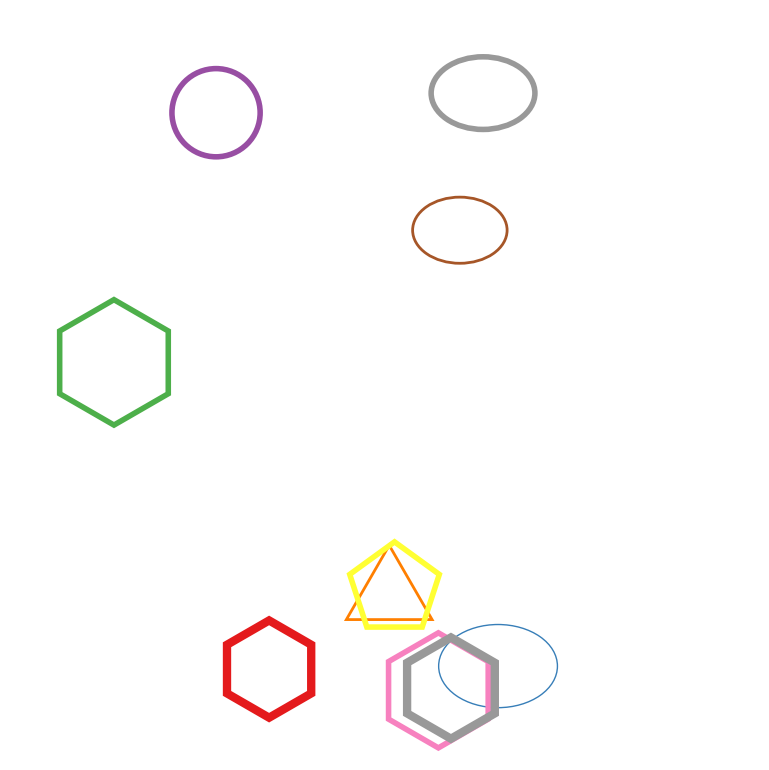[{"shape": "hexagon", "thickness": 3, "radius": 0.32, "center": [0.349, 0.131]}, {"shape": "oval", "thickness": 0.5, "radius": 0.39, "center": [0.647, 0.135]}, {"shape": "hexagon", "thickness": 2, "radius": 0.41, "center": [0.148, 0.529]}, {"shape": "circle", "thickness": 2, "radius": 0.29, "center": [0.281, 0.854]}, {"shape": "triangle", "thickness": 1, "radius": 0.32, "center": [0.505, 0.227]}, {"shape": "pentagon", "thickness": 2, "radius": 0.31, "center": [0.512, 0.235]}, {"shape": "oval", "thickness": 1, "radius": 0.31, "center": [0.597, 0.701]}, {"shape": "hexagon", "thickness": 2, "radius": 0.37, "center": [0.569, 0.103]}, {"shape": "hexagon", "thickness": 3, "radius": 0.33, "center": [0.586, 0.106]}, {"shape": "oval", "thickness": 2, "radius": 0.34, "center": [0.627, 0.879]}]